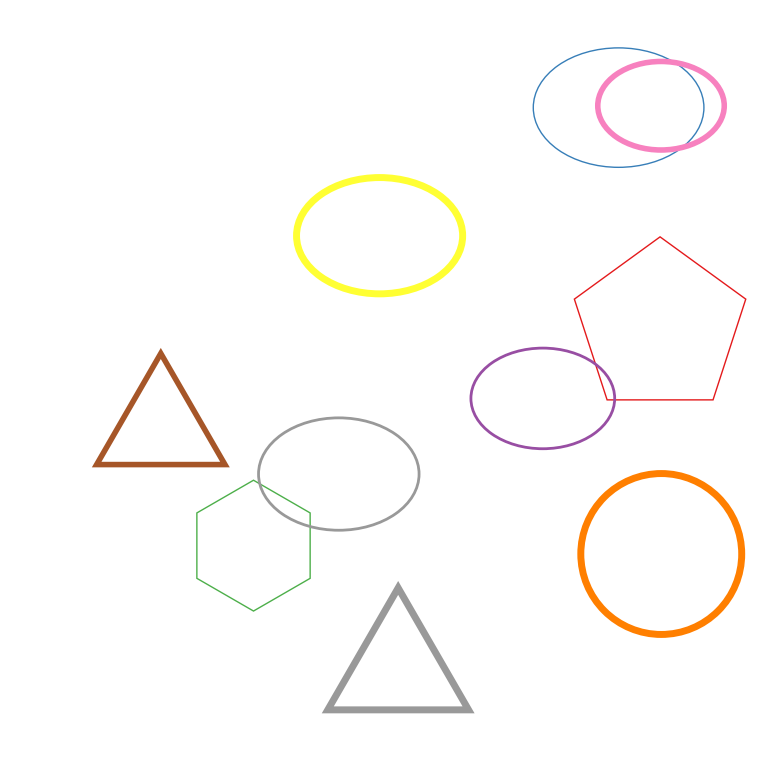[{"shape": "pentagon", "thickness": 0.5, "radius": 0.59, "center": [0.857, 0.575]}, {"shape": "oval", "thickness": 0.5, "radius": 0.55, "center": [0.803, 0.86]}, {"shape": "hexagon", "thickness": 0.5, "radius": 0.42, "center": [0.329, 0.291]}, {"shape": "oval", "thickness": 1, "radius": 0.47, "center": [0.705, 0.483]}, {"shape": "circle", "thickness": 2.5, "radius": 0.52, "center": [0.859, 0.281]}, {"shape": "oval", "thickness": 2.5, "radius": 0.54, "center": [0.493, 0.694]}, {"shape": "triangle", "thickness": 2, "radius": 0.48, "center": [0.209, 0.445]}, {"shape": "oval", "thickness": 2, "radius": 0.41, "center": [0.858, 0.863]}, {"shape": "oval", "thickness": 1, "radius": 0.52, "center": [0.44, 0.384]}, {"shape": "triangle", "thickness": 2.5, "radius": 0.53, "center": [0.517, 0.131]}]